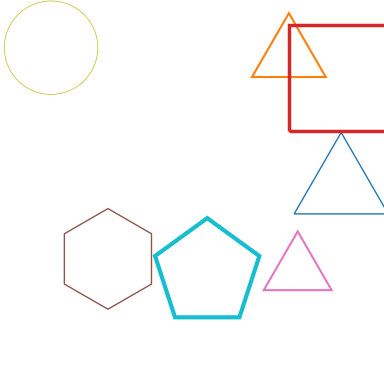[{"shape": "triangle", "thickness": 1, "radius": 0.7, "center": [0.886, 0.515]}, {"shape": "triangle", "thickness": 1.5, "radius": 0.55, "center": [0.75, 0.855]}, {"shape": "square", "thickness": 2.5, "radius": 0.69, "center": [0.888, 0.797]}, {"shape": "hexagon", "thickness": 1, "radius": 0.65, "center": [0.28, 0.328]}, {"shape": "triangle", "thickness": 1.5, "radius": 0.51, "center": [0.773, 0.297]}, {"shape": "circle", "thickness": 0.5, "radius": 0.61, "center": [0.133, 0.876]}, {"shape": "pentagon", "thickness": 3, "radius": 0.71, "center": [0.538, 0.291]}]